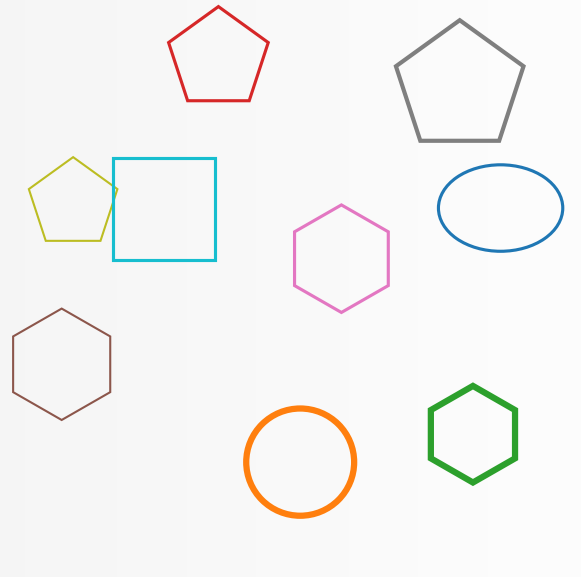[{"shape": "oval", "thickness": 1.5, "radius": 0.53, "center": [0.861, 0.639]}, {"shape": "circle", "thickness": 3, "radius": 0.46, "center": [0.516, 0.199]}, {"shape": "hexagon", "thickness": 3, "radius": 0.42, "center": [0.814, 0.247]}, {"shape": "pentagon", "thickness": 1.5, "radius": 0.45, "center": [0.376, 0.898]}, {"shape": "hexagon", "thickness": 1, "radius": 0.48, "center": [0.106, 0.368]}, {"shape": "hexagon", "thickness": 1.5, "radius": 0.47, "center": [0.587, 0.551]}, {"shape": "pentagon", "thickness": 2, "radius": 0.58, "center": [0.791, 0.849]}, {"shape": "pentagon", "thickness": 1, "radius": 0.4, "center": [0.126, 0.647]}, {"shape": "square", "thickness": 1.5, "radius": 0.44, "center": [0.282, 0.638]}]